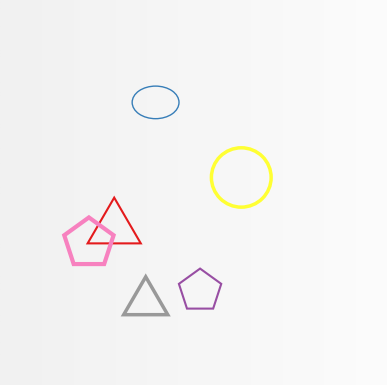[{"shape": "triangle", "thickness": 1.5, "radius": 0.4, "center": [0.295, 0.407]}, {"shape": "oval", "thickness": 1, "radius": 0.3, "center": [0.401, 0.734]}, {"shape": "pentagon", "thickness": 1.5, "radius": 0.29, "center": [0.516, 0.245]}, {"shape": "circle", "thickness": 2.5, "radius": 0.39, "center": [0.623, 0.539]}, {"shape": "pentagon", "thickness": 3, "radius": 0.33, "center": [0.229, 0.368]}, {"shape": "triangle", "thickness": 2.5, "radius": 0.33, "center": [0.376, 0.215]}]